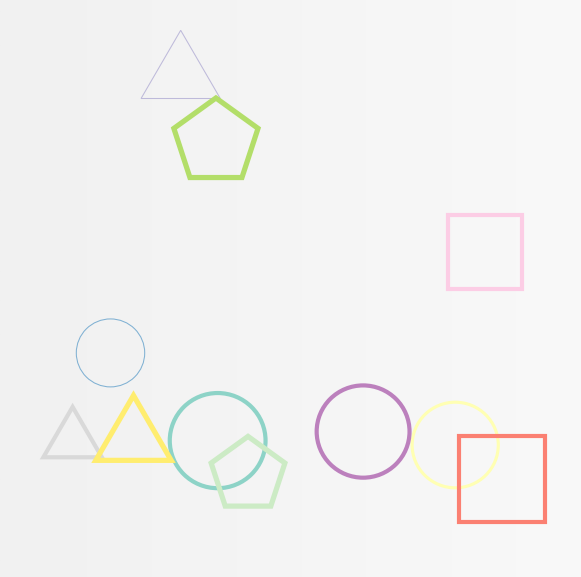[{"shape": "circle", "thickness": 2, "radius": 0.41, "center": [0.374, 0.236]}, {"shape": "circle", "thickness": 1.5, "radius": 0.37, "center": [0.783, 0.229]}, {"shape": "triangle", "thickness": 0.5, "radius": 0.39, "center": [0.311, 0.868]}, {"shape": "square", "thickness": 2, "radius": 0.37, "center": [0.863, 0.169]}, {"shape": "circle", "thickness": 0.5, "radius": 0.29, "center": [0.19, 0.388]}, {"shape": "pentagon", "thickness": 2.5, "radius": 0.38, "center": [0.372, 0.753]}, {"shape": "square", "thickness": 2, "radius": 0.32, "center": [0.834, 0.562]}, {"shape": "triangle", "thickness": 2, "radius": 0.29, "center": [0.125, 0.236]}, {"shape": "circle", "thickness": 2, "radius": 0.4, "center": [0.625, 0.252]}, {"shape": "pentagon", "thickness": 2.5, "radius": 0.33, "center": [0.427, 0.177]}, {"shape": "triangle", "thickness": 2.5, "radius": 0.37, "center": [0.23, 0.239]}]